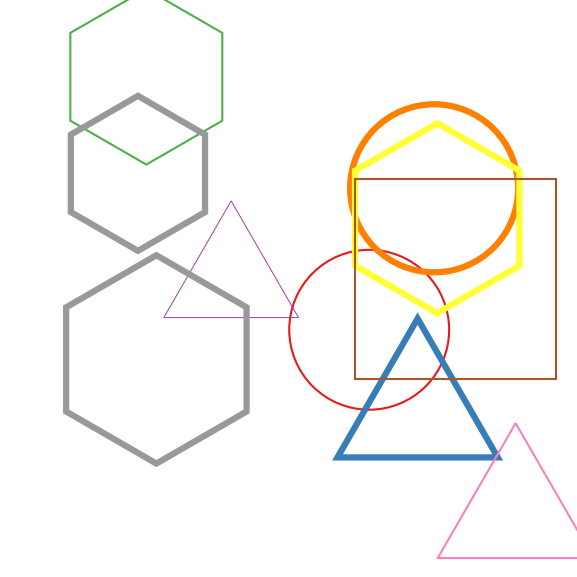[{"shape": "circle", "thickness": 1, "radius": 0.69, "center": [0.639, 0.428]}, {"shape": "triangle", "thickness": 3, "radius": 0.8, "center": [0.723, 0.287]}, {"shape": "hexagon", "thickness": 1, "radius": 0.76, "center": [0.253, 0.866]}, {"shape": "triangle", "thickness": 0.5, "radius": 0.67, "center": [0.4, 0.517]}, {"shape": "circle", "thickness": 3, "radius": 0.73, "center": [0.752, 0.673]}, {"shape": "hexagon", "thickness": 3, "radius": 0.82, "center": [0.757, 0.621]}, {"shape": "square", "thickness": 1, "radius": 0.87, "center": [0.789, 0.516]}, {"shape": "triangle", "thickness": 1, "radius": 0.78, "center": [0.893, 0.111]}, {"shape": "hexagon", "thickness": 3, "radius": 0.67, "center": [0.239, 0.699]}, {"shape": "hexagon", "thickness": 3, "radius": 0.9, "center": [0.271, 0.377]}]